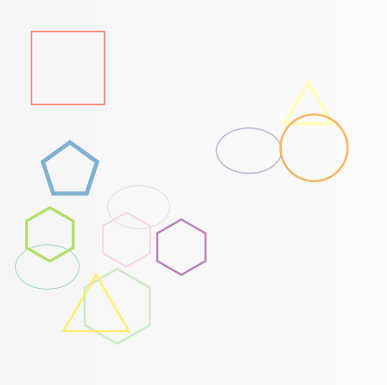[{"shape": "oval", "thickness": 0.5, "radius": 0.41, "center": [0.122, 0.307]}, {"shape": "triangle", "thickness": 2, "radius": 0.36, "center": [0.796, 0.715]}, {"shape": "oval", "thickness": 1, "radius": 0.42, "center": [0.642, 0.609]}, {"shape": "square", "thickness": 1, "radius": 0.47, "center": [0.175, 0.825]}, {"shape": "pentagon", "thickness": 3, "radius": 0.37, "center": [0.181, 0.557]}, {"shape": "circle", "thickness": 1.5, "radius": 0.43, "center": [0.81, 0.616]}, {"shape": "hexagon", "thickness": 2, "radius": 0.35, "center": [0.129, 0.391]}, {"shape": "hexagon", "thickness": 1, "radius": 0.35, "center": [0.326, 0.378]}, {"shape": "oval", "thickness": 0.5, "radius": 0.4, "center": [0.358, 0.462]}, {"shape": "hexagon", "thickness": 1.5, "radius": 0.36, "center": [0.468, 0.358]}, {"shape": "hexagon", "thickness": 1.5, "radius": 0.49, "center": [0.302, 0.204]}, {"shape": "triangle", "thickness": 1.5, "radius": 0.49, "center": [0.248, 0.189]}]